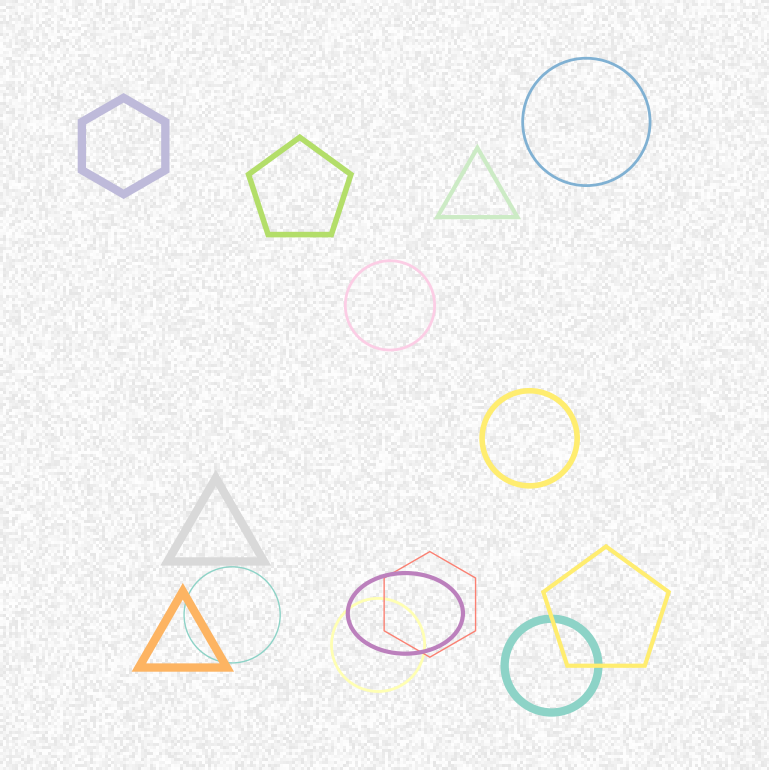[{"shape": "circle", "thickness": 3, "radius": 0.3, "center": [0.716, 0.136]}, {"shape": "circle", "thickness": 0.5, "radius": 0.31, "center": [0.301, 0.201]}, {"shape": "circle", "thickness": 1, "radius": 0.3, "center": [0.491, 0.162]}, {"shape": "hexagon", "thickness": 3, "radius": 0.31, "center": [0.161, 0.81]}, {"shape": "hexagon", "thickness": 0.5, "radius": 0.34, "center": [0.558, 0.215]}, {"shape": "circle", "thickness": 1, "radius": 0.41, "center": [0.762, 0.842]}, {"shape": "triangle", "thickness": 3, "radius": 0.33, "center": [0.237, 0.166]}, {"shape": "pentagon", "thickness": 2, "radius": 0.35, "center": [0.389, 0.752]}, {"shape": "circle", "thickness": 1, "radius": 0.29, "center": [0.506, 0.603]}, {"shape": "triangle", "thickness": 3, "radius": 0.36, "center": [0.28, 0.307]}, {"shape": "oval", "thickness": 1.5, "radius": 0.37, "center": [0.526, 0.203]}, {"shape": "triangle", "thickness": 1.5, "radius": 0.3, "center": [0.62, 0.748]}, {"shape": "circle", "thickness": 2, "radius": 0.31, "center": [0.688, 0.431]}, {"shape": "pentagon", "thickness": 1.5, "radius": 0.43, "center": [0.787, 0.205]}]